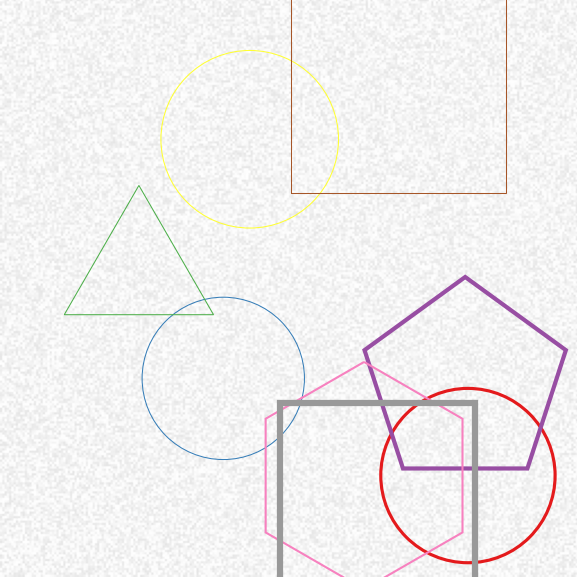[{"shape": "circle", "thickness": 1.5, "radius": 0.75, "center": [0.81, 0.176]}, {"shape": "circle", "thickness": 0.5, "radius": 0.7, "center": [0.387, 0.344]}, {"shape": "triangle", "thickness": 0.5, "radius": 0.75, "center": [0.241, 0.529]}, {"shape": "pentagon", "thickness": 2, "radius": 0.92, "center": [0.806, 0.336]}, {"shape": "circle", "thickness": 0.5, "radius": 0.77, "center": [0.432, 0.758]}, {"shape": "square", "thickness": 0.5, "radius": 0.93, "center": [0.69, 0.851]}, {"shape": "hexagon", "thickness": 1, "radius": 0.98, "center": [0.63, 0.176]}, {"shape": "square", "thickness": 3, "radius": 0.84, "center": [0.654, 0.133]}]